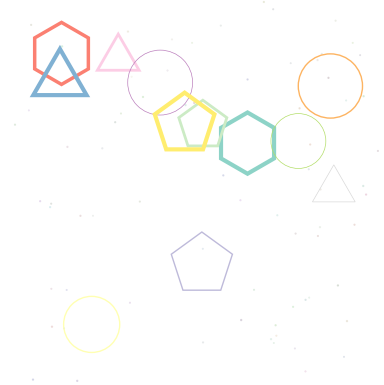[{"shape": "hexagon", "thickness": 3, "radius": 0.4, "center": [0.643, 0.628]}, {"shape": "circle", "thickness": 1, "radius": 0.36, "center": [0.238, 0.157]}, {"shape": "pentagon", "thickness": 1, "radius": 0.42, "center": [0.524, 0.314]}, {"shape": "hexagon", "thickness": 2.5, "radius": 0.4, "center": [0.16, 0.861]}, {"shape": "triangle", "thickness": 3, "radius": 0.4, "center": [0.156, 0.793]}, {"shape": "circle", "thickness": 1, "radius": 0.42, "center": [0.858, 0.777]}, {"shape": "circle", "thickness": 0.5, "radius": 0.36, "center": [0.775, 0.634]}, {"shape": "triangle", "thickness": 2, "radius": 0.31, "center": [0.307, 0.849]}, {"shape": "triangle", "thickness": 0.5, "radius": 0.32, "center": [0.867, 0.508]}, {"shape": "circle", "thickness": 0.5, "radius": 0.42, "center": [0.416, 0.786]}, {"shape": "pentagon", "thickness": 2, "radius": 0.33, "center": [0.527, 0.674]}, {"shape": "pentagon", "thickness": 3, "radius": 0.41, "center": [0.48, 0.678]}]